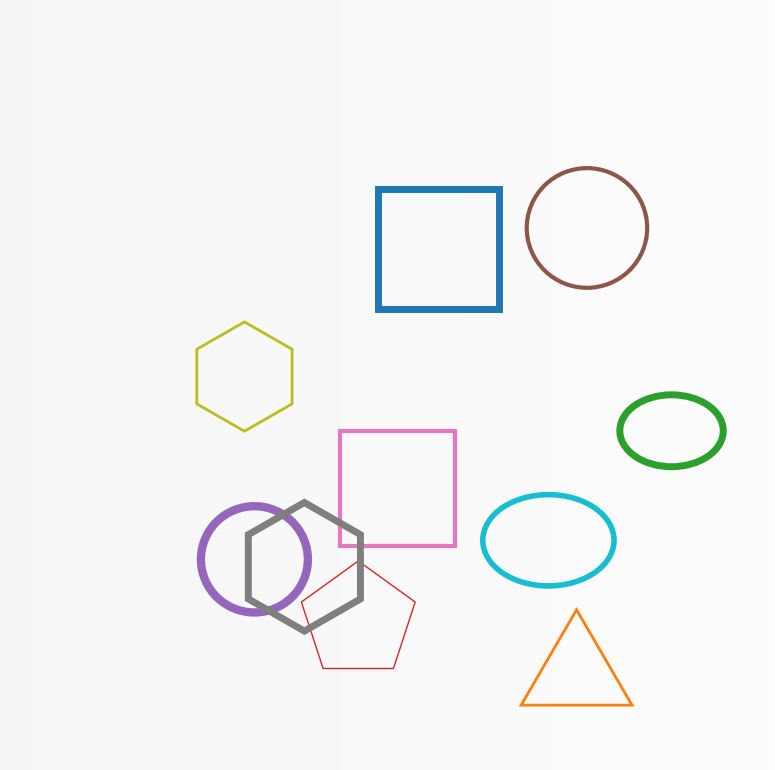[{"shape": "square", "thickness": 2.5, "radius": 0.39, "center": [0.566, 0.676]}, {"shape": "triangle", "thickness": 1, "radius": 0.41, "center": [0.744, 0.126]}, {"shape": "oval", "thickness": 2.5, "radius": 0.33, "center": [0.866, 0.441]}, {"shape": "pentagon", "thickness": 0.5, "radius": 0.39, "center": [0.462, 0.194]}, {"shape": "circle", "thickness": 3, "radius": 0.35, "center": [0.328, 0.274]}, {"shape": "circle", "thickness": 1.5, "radius": 0.39, "center": [0.757, 0.704]}, {"shape": "square", "thickness": 1.5, "radius": 0.37, "center": [0.513, 0.366]}, {"shape": "hexagon", "thickness": 2.5, "radius": 0.42, "center": [0.393, 0.264]}, {"shape": "hexagon", "thickness": 1, "radius": 0.35, "center": [0.315, 0.511]}, {"shape": "oval", "thickness": 2, "radius": 0.42, "center": [0.708, 0.298]}]